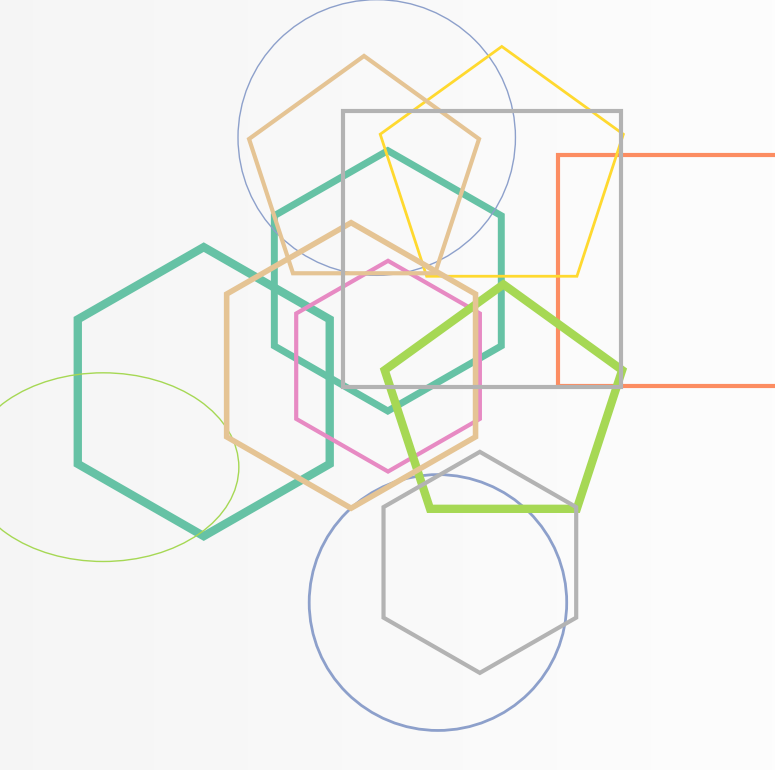[{"shape": "hexagon", "thickness": 2.5, "radius": 0.85, "center": [0.5, 0.635]}, {"shape": "hexagon", "thickness": 3, "radius": 0.94, "center": [0.263, 0.491]}, {"shape": "square", "thickness": 1.5, "radius": 0.75, "center": [0.87, 0.648]}, {"shape": "circle", "thickness": 0.5, "radius": 0.89, "center": [0.486, 0.821]}, {"shape": "circle", "thickness": 1, "radius": 0.83, "center": [0.565, 0.217]}, {"shape": "hexagon", "thickness": 1.5, "radius": 0.68, "center": [0.501, 0.524]}, {"shape": "oval", "thickness": 0.5, "radius": 0.88, "center": [0.133, 0.393]}, {"shape": "pentagon", "thickness": 3, "radius": 0.81, "center": [0.65, 0.47]}, {"shape": "pentagon", "thickness": 1, "radius": 0.82, "center": [0.647, 0.775]}, {"shape": "pentagon", "thickness": 1.5, "radius": 0.78, "center": [0.47, 0.771]}, {"shape": "hexagon", "thickness": 2, "radius": 0.93, "center": [0.453, 0.525]}, {"shape": "hexagon", "thickness": 1.5, "radius": 0.72, "center": [0.619, 0.27]}, {"shape": "square", "thickness": 1.5, "radius": 0.9, "center": [0.622, 0.677]}]